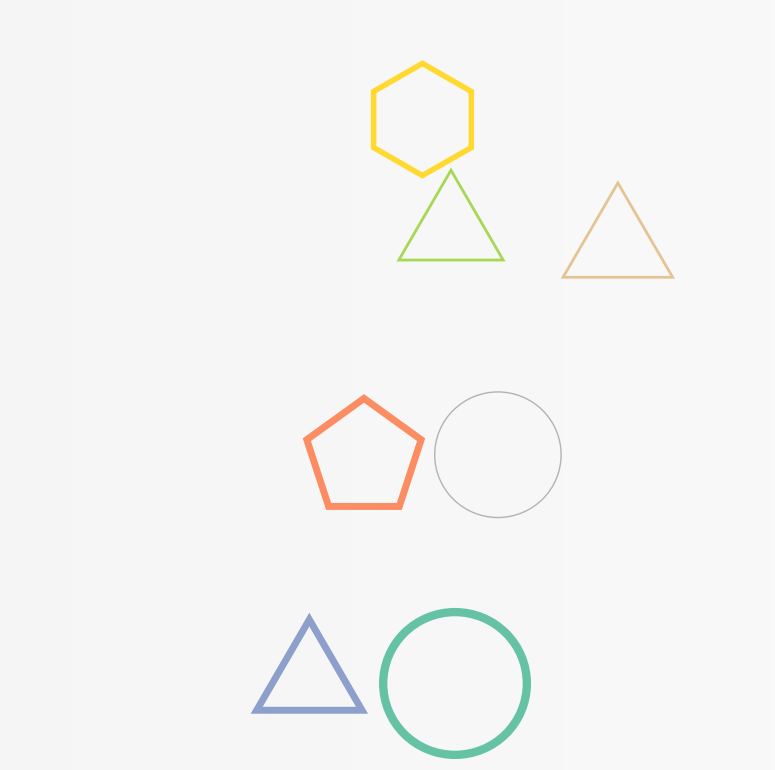[{"shape": "circle", "thickness": 3, "radius": 0.46, "center": [0.587, 0.112]}, {"shape": "pentagon", "thickness": 2.5, "radius": 0.39, "center": [0.47, 0.405]}, {"shape": "triangle", "thickness": 2.5, "radius": 0.39, "center": [0.399, 0.117]}, {"shape": "triangle", "thickness": 1, "radius": 0.39, "center": [0.582, 0.701]}, {"shape": "hexagon", "thickness": 2, "radius": 0.36, "center": [0.545, 0.845]}, {"shape": "triangle", "thickness": 1, "radius": 0.41, "center": [0.797, 0.681]}, {"shape": "circle", "thickness": 0.5, "radius": 0.41, "center": [0.642, 0.409]}]